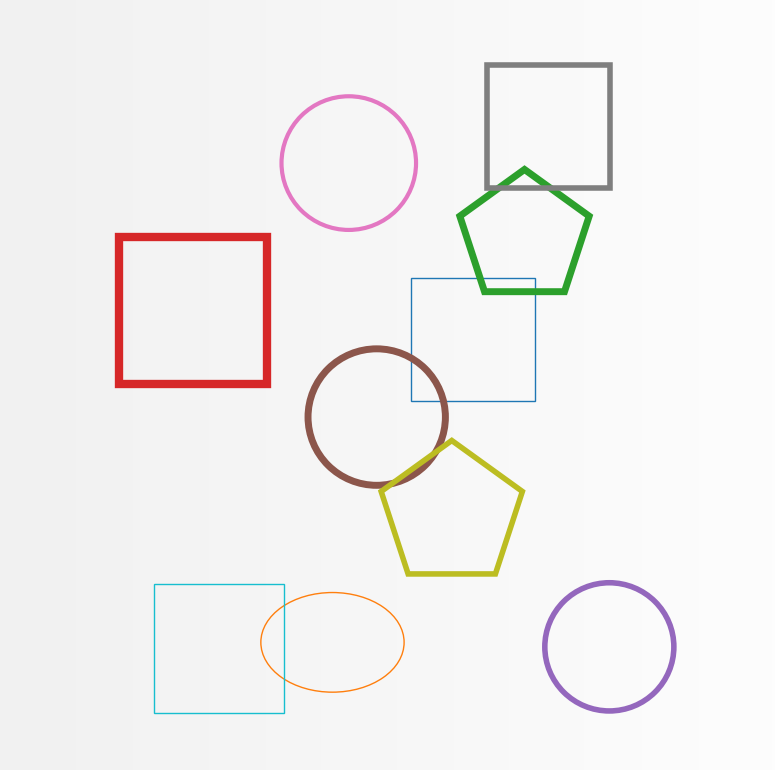[{"shape": "square", "thickness": 0.5, "radius": 0.4, "center": [0.61, 0.559]}, {"shape": "oval", "thickness": 0.5, "radius": 0.46, "center": [0.429, 0.166]}, {"shape": "pentagon", "thickness": 2.5, "radius": 0.44, "center": [0.677, 0.692]}, {"shape": "square", "thickness": 3, "radius": 0.48, "center": [0.249, 0.597]}, {"shape": "circle", "thickness": 2, "radius": 0.42, "center": [0.786, 0.16]}, {"shape": "circle", "thickness": 2.5, "radius": 0.44, "center": [0.486, 0.458]}, {"shape": "circle", "thickness": 1.5, "radius": 0.43, "center": [0.45, 0.788]}, {"shape": "square", "thickness": 2, "radius": 0.4, "center": [0.708, 0.836]}, {"shape": "pentagon", "thickness": 2, "radius": 0.48, "center": [0.583, 0.332]}, {"shape": "square", "thickness": 0.5, "radius": 0.42, "center": [0.282, 0.158]}]